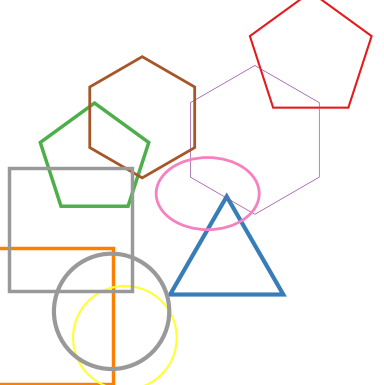[{"shape": "pentagon", "thickness": 1.5, "radius": 0.83, "center": [0.807, 0.855]}, {"shape": "triangle", "thickness": 3, "radius": 0.85, "center": [0.589, 0.32]}, {"shape": "pentagon", "thickness": 2.5, "radius": 0.74, "center": [0.246, 0.584]}, {"shape": "hexagon", "thickness": 0.5, "radius": 0.97, "center": [0.662, 0.637]}, {"shape": "square", "thickness": 2.5, "radius": 0.89, "center": [0.117, 0.18]}, {"shape": "circle", "thickness": 1.5, "radius": 0.67, "center": [0.324, 0.123]}, {"shape": "hexagon", "thickness": 2, "radius": 0.79, "center": [0.369, 0.695]}, {"shape": "oval", "thickness": 2, "radius": 0.67, "center": [0.539, 0.497]}, {"shape": "square", "thickness": 2.5, "radius": 0.8, "center": [0.184, 0.405]}, {"shape": "circle", "thickness": 3, "radius": 0.75, "center": [0.29, 0.191]}]